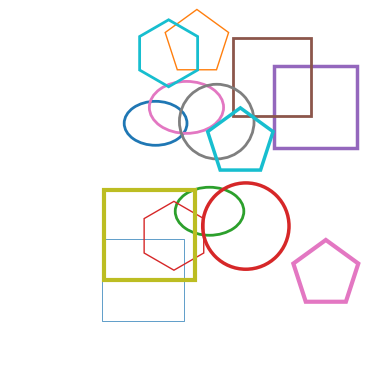[{"shape": "oval", "thickness": 2, "radius": 0.41, "center": [0.404, 0.68]}, {"shape": "square", "thickness": 0.5, "radius": 0.53, "center": [0.371, 0.273]}, {"shape": "pentagon", "thickness": 1, "radius": 0.43, "center": [0.511, 0.889]}, {"shape": "oval", "thickness": 2, "radius": 0.45, "center": [0.544, 0.451]}, {"shape": "circle", "thickness": 2.5, "radius": 0.56, "center": [0.639, 0.413]}, {"shape": "hexagon", "thickness": 1, "radius": 0.45, "center": [0.452, 0.388]}, {"shape": "square", "thickness": 2.5, "radius": 0.53, "center": [0.819, 0.723]}, {"shape": "square", "thickness": 2, "radius": 0.51, "center": [0.707, 0.8]}, {"shape": "pentagon", "thickness": 3, "radius": 0.44, "center": [0.846, 0.288]}, {"shape": "oval", "thickness": 2, "radius": 0.48, "center": [0.484, 0.721]}, {"shape": "circle", "thickness": 2, "radius": 0.48, "center": [0.563, 0.684]}, {"shape": "square", "thickness": 3, "radius": 0.59, "center": [0.387, 0.39]}, {"shape": "hexagon", "thickness": 2, "radius": 0.43, "center": [0.438, 0.862]}, {"shape": "pentagon", "thickness": 2.5, "radius": 0.45, "center": [0.624, 0.631]}]